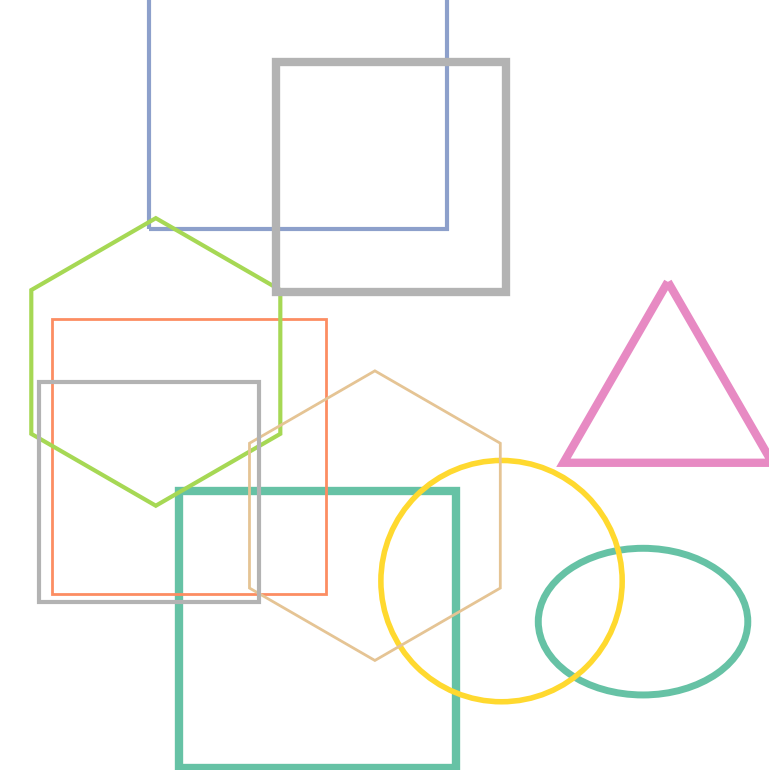[{"shape": "oval", "thickness": 2.5, "radius": 0.68, "center": [0.835, 0.193]}, {"shape": "square", "thickness": 3, "radius": 0.9, "center": [0.412, 0.183]}, {"shape": "square", "thickness": 1, "radius": 0.89, "center": [0.246, 0.407]}, {"shape": "square", "thickness": 1.5, "radius": 0.97, "center": [0.387, 0.897]}, {"shape": "triangle", "thickness": 3, "radius": 0.78, "center": [0.867, 0.477]}, {"shape": "hexagon", "thickness": 1.5, "radius": 0.93, "center": [0.202, 0.53]}, {"shape": "circle", "thickness": 2, "radius": 0.78, "center": [0.651, 0.245]}, {"shape": "hexagon", "thickness": 1, "radius": 0.94, "center": [0.487, 0.33]}, {"shape": "square", "thickness": 3, "radius": 0.75, "center": [0.508, 0.77]}, {"shape": "square", "thickness": 1.5, "radius": 0.71, "center": [0.193, 0.361]}]